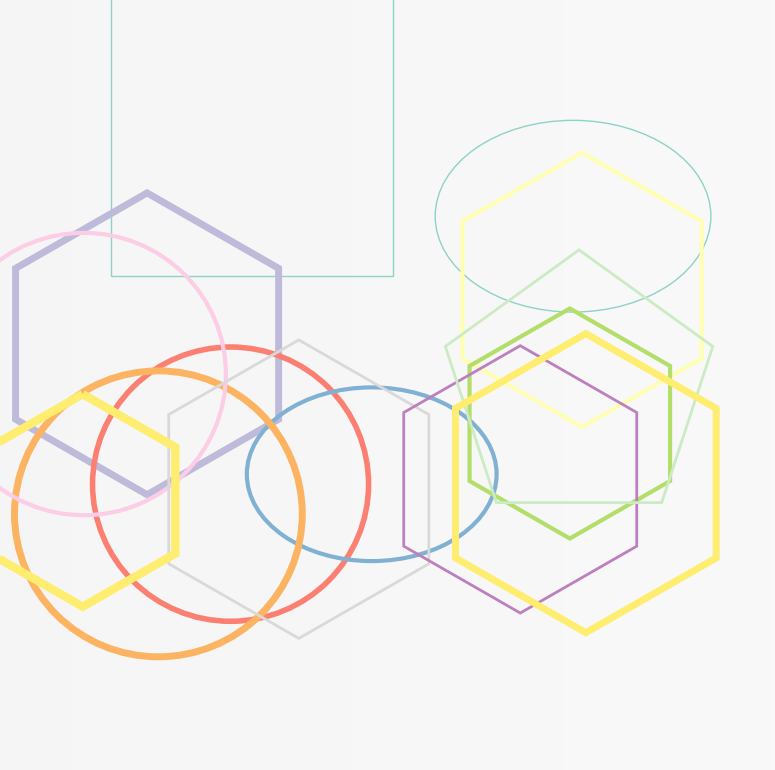[{"shape": "square", "thickness": 0.5, "radius": 0.91, "center": [0.325, 0.823]}, {"shape": "oval", "thickness": 0.5, "radius": 0.89, "center": [0.739, 0.719]}, {"shape": "hexagon", "thickness": 1.5, "radius": 0.89, "center": [0.751, 0.624]}, {"shape": "hexagon", "thickness": 2.5, "radius": 0.98, "center": [0.19, 0.553]}, {"shape": "circle", "thickness": 2, "radius": 0.89, "center": [0.297, 0.371]}, {"shape": "oval", "thickness": 1.5, "radius": 0.81, "center": [0.48, 0.384]}, {"shape": "circle", "thickness": 2.5, "radius": 0.93, "center": [0.204, 0.333]}, {"shape": "hexagon", "thickness": 1.5, "radius": 0.75, "center": [0.735, 0.45]}, {"shape": "circle", "thickness": 1.5, "radius": 0.92, "center": [0.108, 0.514]}, {"shape": "hexagon", "thickness": 1, "radius": 0.97, "center": [0.386, 0.365]}, {"shape": "hexagon", "thickness": 1, "radius": 0.87, "center": [0.671, 0.377]}, {"shape": "pentagon", "thickness": 1, "radius": 0.91, "center": [0.747, 0.494]}, {"shape": "hexagon", "thickness": 2.5, "radius": 0.97, "center": [0.756, 0.373]}, {"shape": "hexagon", "thickness": 3, "radius": 0.69, "center": [0.107, 0.35]}]